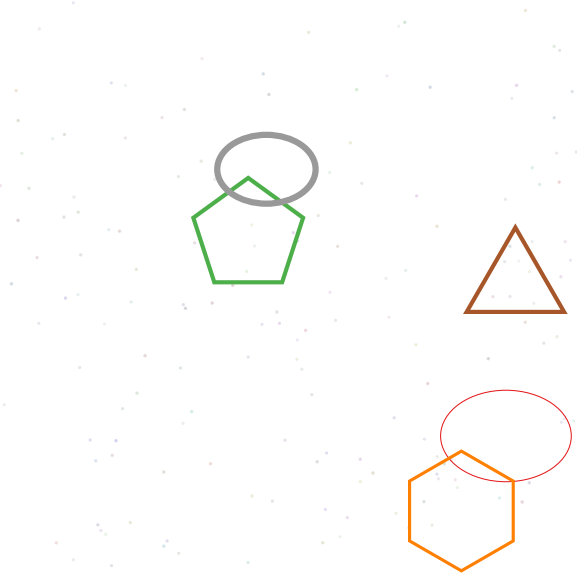[{"shape": "oval", "thickness": 0.5, "radius": 0.57, "center": [0.876, 0.244]}, {"shape": "pentagon", "thickness": 2, "radius": 0.5, "center": [0.43, 0.591]}, {"shape": "hexagon", "thickness": 1.5, "radius": 0.52, "center": [0.799, 0.114]}, {"shape": "triangle", "thickness": 2, "radius": 0.49, "center": [0.892, 0.508]}, {"shape": "oval", "thickness": 3, "radius": 0.43, "center": [0.461, 0.706]}]